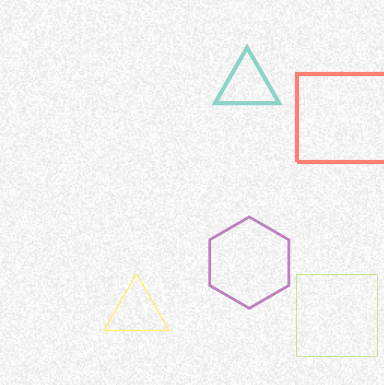[{"shape": "triangle", "thickness": 3, "radius": 0.48, "center": [0.642, 0.78]}, {"shape": "square", "thickness": 3, "radius": 0.58, "center": [0.887, 0.694]}, {"shape": "square", "thickness": 0.5, "radius": 0.53, "center": [0.874, 0.182]}, {"shape": "hexagon", "thickness": 2, "radius": 0.59, "center": [0.648, 0.318]}, {"shape": "triangle", "thickness": 1, "radius": 0.49, "center": [0.355, 0.19]}]